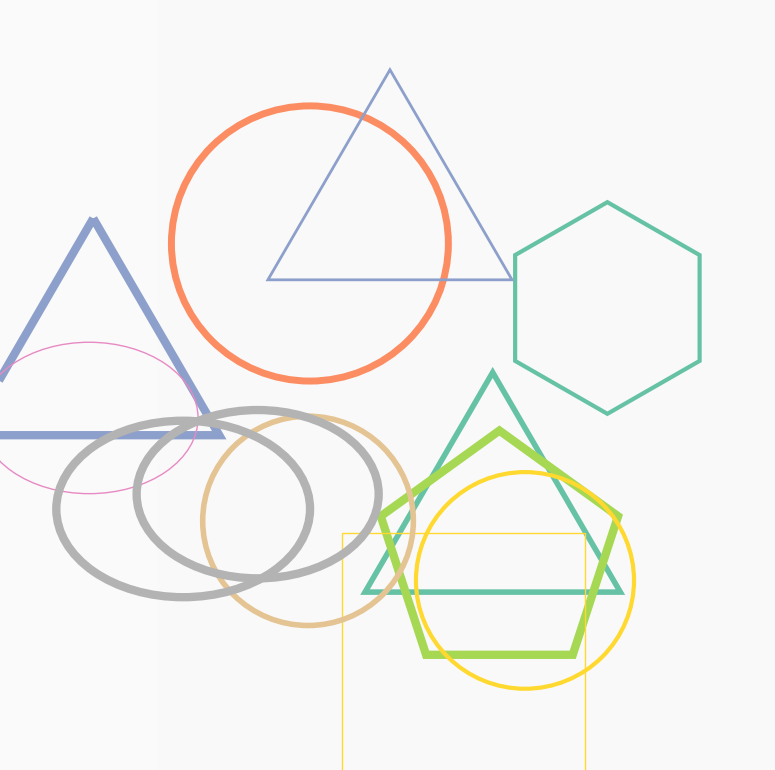[{"shape": "triangle", "thickness": 2, "radius": 0.95, "center": [0.636, 0.326]}, {"shape": "hexagon", "thickness": 1.5, "radius": 0.69, "center": [0.784, 0.6]}, {"shape": "circle", "thickness": 2.5, "radius": 0.89, "center": [0.4, 0.684]}, {"shape": "triangle", "thickness": 3, "radius": 0.94, "center": [0.12, 0.529]}, {"shape": "triangle", "thickness": 1, "radius": 0.91, "center": [0.503, 0.728]}, {"shape": "oval", "thickness": 0.5, "radius": 0.7, "center": [0.115, 0.457]}, {"shape": "pentagon", "thickness": 3, "radius": 0.8, "center": [0.644, 0.28]}, {"shape": "square", "thickness": 0.5, "radius": 0.78, "center": [0.598, 0.151]}, {"shape": "circle", "thickness": 1.5, "radius": 0.7, "center": [0.677, 0.246]}, {"shape": "circle", "thickness": 2, "radius": 0.68, "center": [0.397, 0.324]}, {"shape": "oval", "thickness": 3, "radius": 0.82, "center": [0.236, 0.339]}, {"shape": "oval", "thickness": 3, "radius": 0.78, "center": [0.332, 0.358]}]